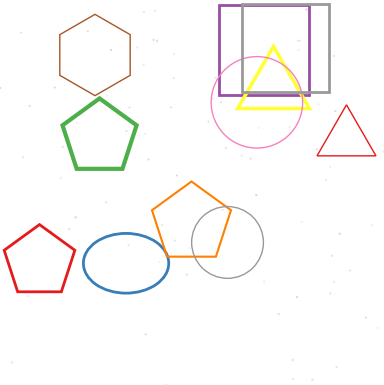[{"shape": "pentagon", "thickness": 2, "radius": 0.48, "center": [0.103, 0.32]}, {"shape": "triangle", "thickness": 1, "radius": 0.44, "center": [0.9, 0.639]}, {"shape": "oval", "thickness": 2, "radius": 0.55, "center": [0.327, 0.316]}, {"shape": "pentagon", "thickness": 3, "radius": 0.51, "center": [0.259, 0.643]}, {"shape": "square", "thickness": 2, "radius": 0.58, "center": [0.686, 0.87]}, {"shape": "pentagon", "thickness": 1.5, "radius": 0.54, "center": [0.497, 0.421]}, {"shape": "triangle", "thickness": 2.5, "radius": 0.54, "center": [0.71, 0.772]}, {"shape": "hexagon", "thickness": 1, "radius": 0.53, "center": [0.247, 0.857]}, {"shape": "circle", "thickness": 1, "radius": 0.59, "center": [0.667, 0.734]}, {"shape": "circle", "thickness": 1, "radius": 0.47, "center": [0.591, 0.37]}, {"shape": "square", "thickness": 2, "radius": 0.57, "center": [0.742, 0.876]}]